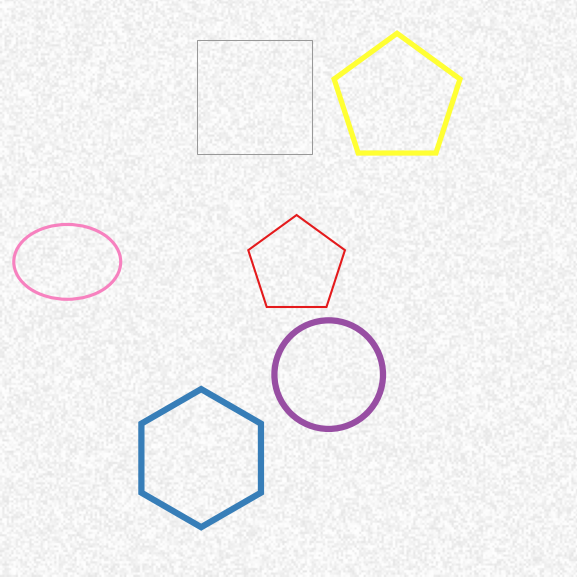[{"shape": "pentagon", "thickness": 1, "radius": 0.44, "center": [0.514, 0.539]}, {"shape": "hexagon", "thickness": 3, "radius": 0.6, "center": [0.348, 0.206]}, {"shape": "circle", "thickness": 3, "radius": 0.47, "center": [0.569, 0.35]}, {"shape": "pentagon", "thickness": 2.5, "radius": 0.57, "center": [0.688, 0.827]}, {"shape": "oval", "thickness": 1.5, "radius": 0.46, "center": [0.116, 0.546]}, {"shape": "square", "thickness": 0.5, "radius": 0.49, "center": [0.441, 0.831]}]